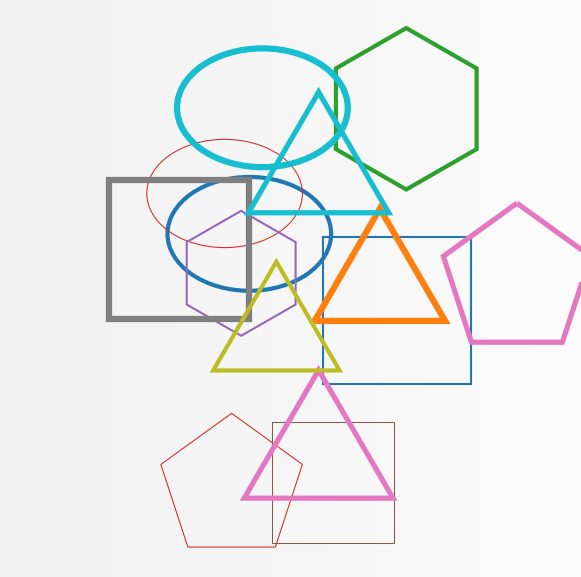[{"shape": "oval", "thickness": 2, "radius": 0.7, "center": [0.429, 0.594]}, {"shape": "square", "thickness": 1, "radius": 0.64, "center": [0.682, 0.462]}, {"shape": "triangle", "thickness": 3, "radius": 0.65, "center": [0.654, 0.508]}, {"shape": "hexagon", "thickness": 2, "radius": 0.7, "center": [0.699, 0.811]}, {"shape": "oval", "thickness": 0.5, "radius": 0.67, "center": [0.386, 0.664]}, {"shape": "pentagon", "thickness": 0.5, "radius": 0.64, "center": [0.398, 0.155]}, {"shape": "hexagon", "thickness": 1, "radius": 0.54, "center": [0.415, 0.526]}, {"shape": "square", "thickness": 0.5, "radius": 0.52, "center": [0.572, 0.164]}, {"shape": "pentagon", "thickness": 2.5, "radius": 0.67, "center": [0.889, 0.514]}, {"shape": "triangle", "thickness": 2.5, "radius": 0.74, "center": [0.548, 0.21]}, {"shape": "square", "thickness": 3, "radius": 0.6, "center": [0.308, 0.566]}, {"shape": "triangle", "thickness": 2, "radius": 0.63, "center": [0.475, 0.42]}, {"shape": "oval", "thickness": 3, "radius": 0.73, "center": [0.451, 0.813]}, {"shape": "triangle", "thickness": 2.5, "radius": 0.7, "center": [0.548, 0.7]}]